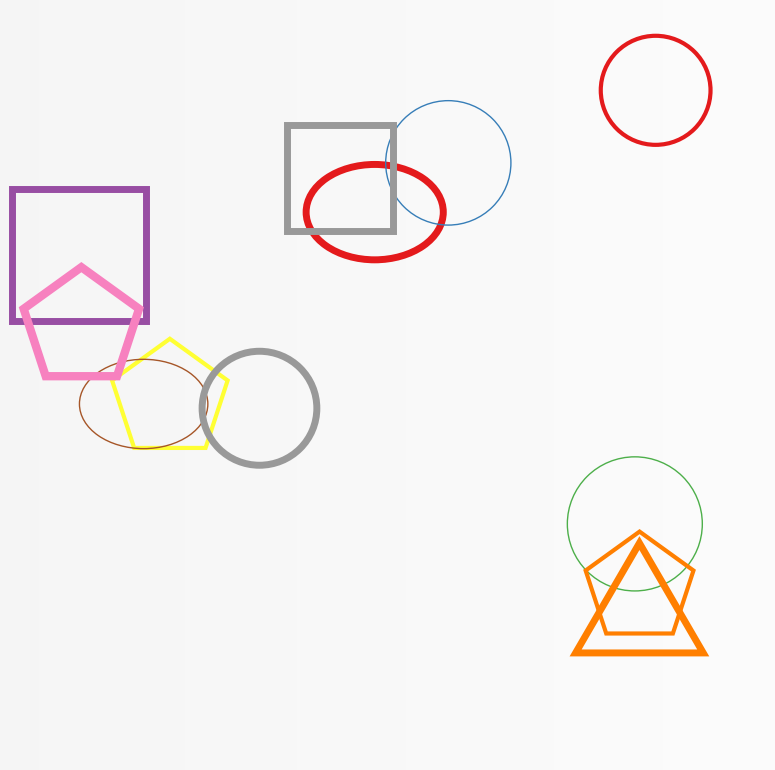[{"shape": "circle", "thickness": 1.5, "radius": 0.35, "center": [0.846, 0.883]}, {"shape": "oval", "thickness": 2.5, "radius": 0.44, "center": [0.483, 0.724]}, {"shape": "circle", "thickness": 0.5, "radius": 0.4, "center": [0.578, 0.788]}, {"shape": "circle", "thickness": 0.5, "radius": 0.44, "center": [0.819, 0.32]}, {"shape": "square", "thickness": 2.5, "radius": 0.43, "center": [0.102, 0.669]}, {"shape": "pentagon", "thickness": 1.5, "radius": 0.37, "center": [0.825, 0.236]}, {"shape": "triangle", "thickness": 2.5, "radius": 0.48, "center": [0.825, 0.2]}, {"shape": "pentagon", "thickness": 1.5, "radius": 0.39, "center": [0.219, 0.482]}, {"shape": "oval", "thickness": 0.5, "radius": 0.41, "center": [0.185, 0.475]}, {"shape": "pentagon", "thickness": 3, "radius": 0.39, "center": [0.105, 0.575]}, {"shape": "square", "thickness": 2.5, "radius": 0.34, "center": [0.439, 0.769]}, {"shape": "circle", "thickness": 2.5, "radius": 0.37, "center": [0.335, 0.47]}]